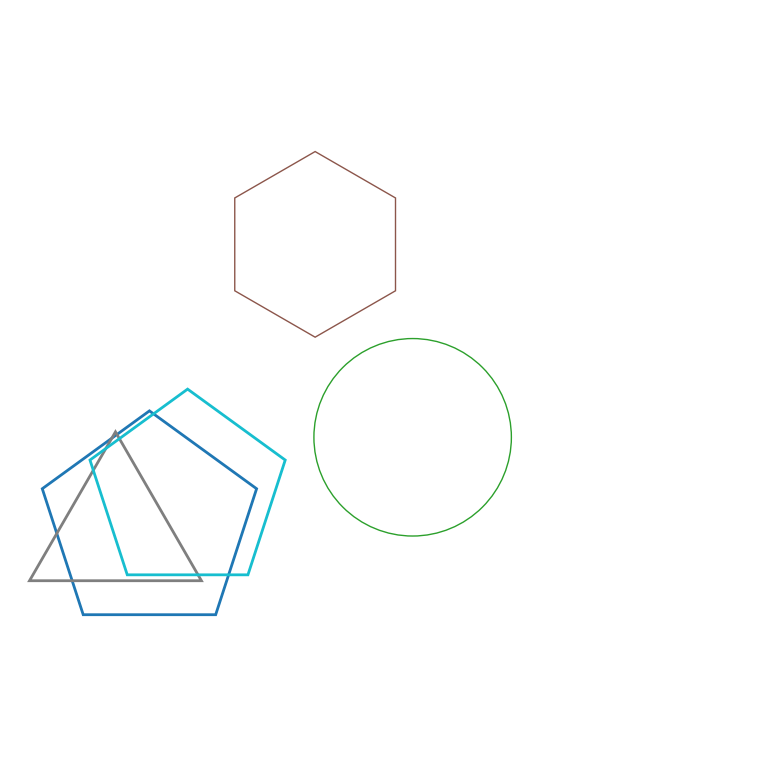[{"shape": "pentagon", "thickness": 1, "radius": 0.73, "center": [0.194, 0.32]}, {"shape": "circle", "thickness": 0.5, "radius": 0.64, "center": [0.536, 0.432]}, {"shape": "hexagon", "thickness": 0.5, "radius": 0.6, "center": [0.409, 0.683]}, {"shape": "triangle", "thickness": 1, "radius": 0.64, "center": [0.15, 0.31]}, {"shape": "pentagon", "thickness": 1, "radius": 0.67, "center": [0.244, 0.361]}]